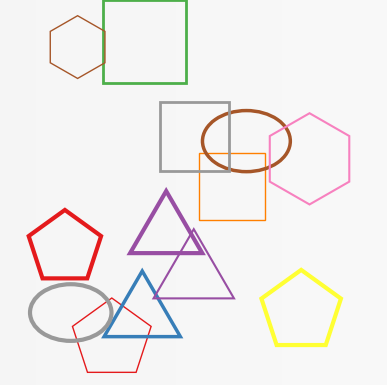[{"shape": "pentagon", "thickness": 1, "radius": 0.53, "center": [0.288, 0.119]}, {"shape": "pentagon", "thickness": 3, "radius": 0.49, "center": [0.167, 0.356]}, {"shape": "triangle", "thickness": 2.5, "radius": 0.57, "center": [0.367, 0.182]}, {"shape": "square", "thickness": 2, "radius": 0.54, "center": [0.372, 0.893]}, {"shape": "triangle", "thickness": 1.5, "radius": 0.6, "center": [0.5, 0.285]}, {"shape": "triangle", "thickness": 3, "radius": 0.54, "center": [0.429, 0.396]}, {"shape": "square", "thickness": 1, "radius": 0.43, "center": [0.599, 0.516]}, {"shape": "pentagon", "thickness": 3, "radius": 0.54, "center": [0.777, 0.191]}, {"shape": "hexagon", "thickness": 1, "radius": 0.41, "center": [0.2, 0.878]}, {"shape": "oval", "thickness": 2.5, "radius": 0.57, "center": [0.636, 0.633]}, {"shape": "hexagon", "thickness": 1.5, "radius": 0.59, "center": [0.799, 0.587]}, {"shape": "oval", "thickness": 3, "radius": 0.53, "center": [0.183, 0.188]}, {"shape": "square", "thickness": 2, "radius": 0.45, "center": [0.501, 0.645]}]